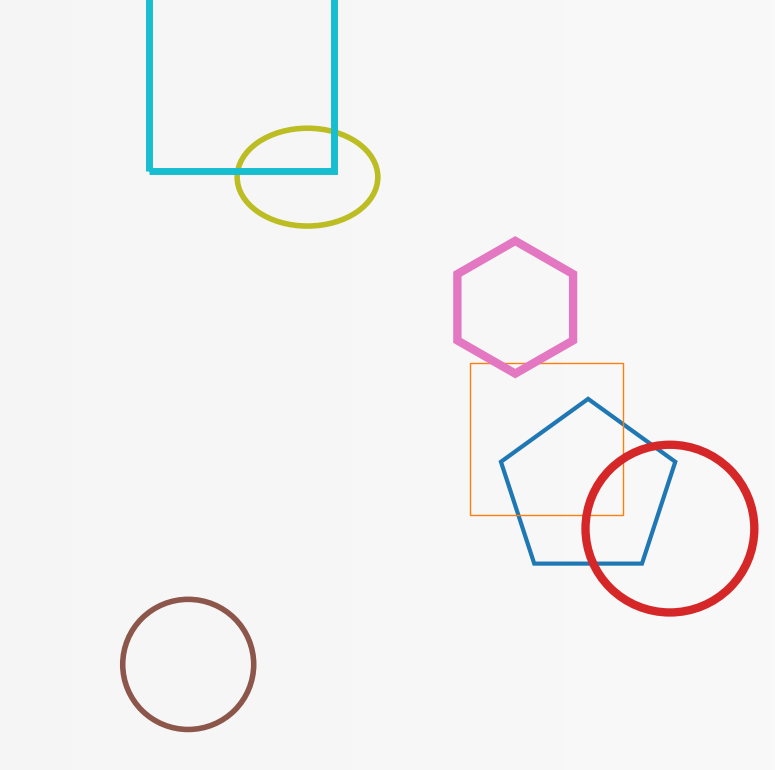[{"shape": "pentagon", "thickness": 1.5, "radius": 0.59, "center": [0.759, 0.364]}, {"shape": "square", "thickness": 0.5, "radius": 0.49, "center": [0.706, 0.43]}, {"shape": "circle", "thickness": 3, "radius": 0.54, "center": [0.864, 0.314]}, {"shape": "circle", "thickness": 2, "radius": 0.42, "center": [0.243, 0.137]}, {"shape": "hexagon", "thickness": 3, "radius": 0.43, "center": [0.665, 0.601]}, {"shape": "oval", "thickness": 2, "radius": 0.45, "center": [0.397, 0.77]}, {"shape": "square", "thickness": 2.5, "radius": 0.6, "center": [0.311, 0.897]}]